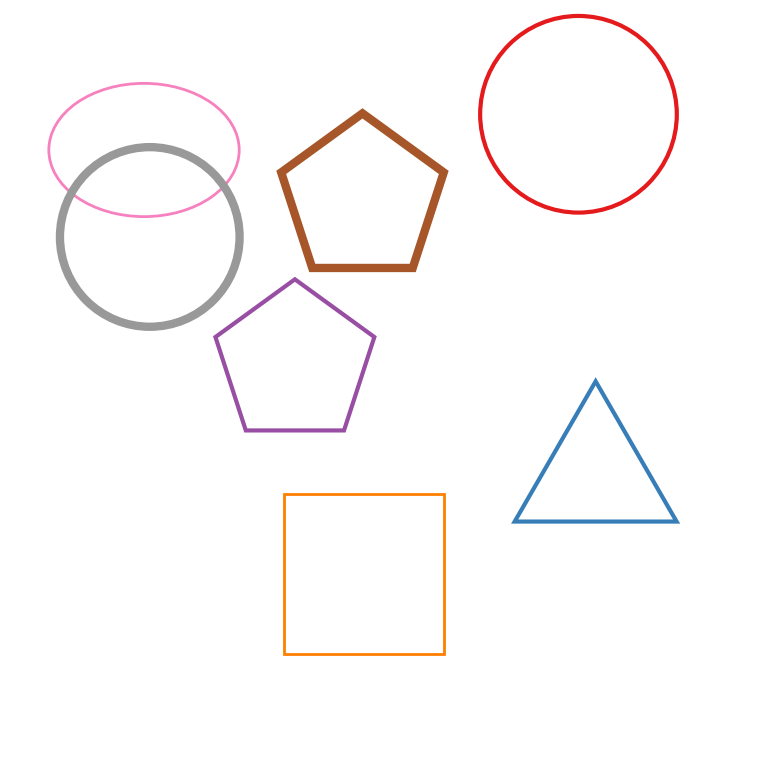[{"shape": "circle", "thickness": 1.5, "radius": 0.64, "center": [0.751, 0.852]}, {"shape": "triangle", "thickness": 1.5, "radius": 0.61, "center": [0.774, 0.383]}, {"shape": "pentagon", "thickness": 1.5, "radius": 0.54, "center": [0.383, 0.529]}, {"shape": "square", "thickness": 1, "radius": 0.52, "center": [0.472, 0.254]}, {"shape": "pentagon", "thickness": 3, "radius": 0.55, "center": [0.471, 0.742]}, {"shape": "oval", "thickness": 1, "radius": 0.62, "center": [0.187, 0.805]}, {"shape": "circle", "thickness": 3, "radius": 0.58, "center": [0.195, 0.692]}]